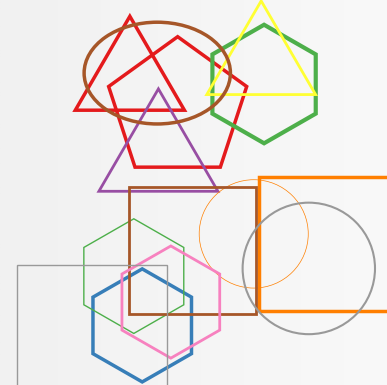[{"shape": "triangle", "thickness": 2.5, "radius": 0.81, "center": [0.335, 0.795]}, {"shape": "pentagon", "thickness": 2.5, "radius": 0.94, "center": [0.458, 0.717]}, {"shape": "hexagon", "thickness": 2.5, "radius": 0.73, "center": [0.367, 0.155]}, {"shape": "hexagon", "thickness": 3, "radius": 0.77, "center": [0.681, 0.782]}, {"shape": "hexagon", "thickness": 1, "radius": 0.74, "center": [0.345, 0.283]}, {"shape": "triangle", "thickness": 2, "radius": 0.89, "center": [0.409, 0.592]}, {"shape": "square", "thickness": 2.5, "radius": 0.87, "center": [0.843, 0.367]}, {"shape": "circle", "thickness": 0.5, "radius": 0.7, "center": [0.655, 0.392]}, {"shape": "triangle", "thickness": 2, "radius": 0.81, "center": [0.674, 0.835]}, {"shape": "oval", "thickness": 2.5, "radius": 0.94, "center": [0.406, 0.81]}, {"shape": "square", "thickness": 2, "radius": 0.82, "center": [0.496, 0.35]}, {"shape": "hexagon", "thickness": 2, "radius": 0.73, "center": [0.441, 0.215]}, {"shape": "square", "thickness": 1, "radius": 0.97, "center": [0.238, 0.117]}, {"shape": "circle", "thickness": 1.5, "radius": 0.85, "center": [0.797, 0.303]}]